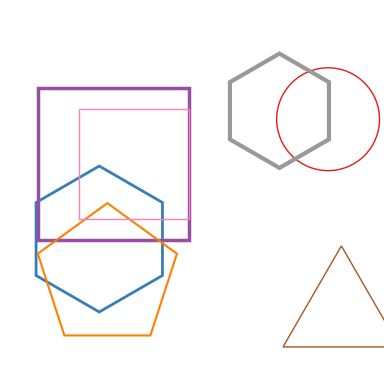[{"shape": "circle", "thickness": 1, "radius": 0.67, "center": [0.852, 0.69]}, {"shape": "hexagon", "thickness": 2, "radius": 0.95, "center": [0.258, 0.379]}, {"shape": "square", "thickness": 2.5, "radius": 0.98, "center": [0.294, 0.574]}, {"shape": "pentagon", "thickness": 1.5, "radius": 0.95, "center": [0.279, 0.282]}, {"shape": "triangle", "thickness": 1, "radius": 0.87, "center": [0.887, 0.186]}, {"shape": "square", "thickness": 1, "radius": 0.71, "center": [0.348, 0.574]}, {"shape": "hexagon", "thickness": 3, "radius": 0.74, "center": [0.726, 0.712]}]